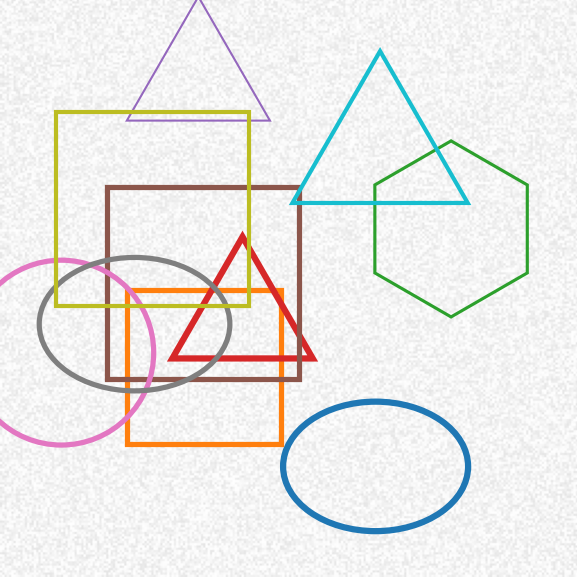[{"shape": "oval", "thickness": 3, "radius": 0.8, "center": [0.65, 0.192]}, {"shape": "square", "thickness": 2.5, "radius": 0.67, "center": [0.353, 0.364]}, {"shape": "hexagon", "thickness": 1.5, "radius": 0.76, "center": [0.781, 0.603]}, {"shape": "triangle", "thickness": 3, "radius": 0.7, "center": [0.42, 0.449]}, {"shape": "triangle", "thickness": 1, "radius": 0.72, "center": [0.344, 0.862]}, {"shape": "square", "thickness": 2.5, "radius": 0.83, "center": [0.351, 0.509]}, {"shape": "circle", "thickness": 2.5, "radius": 0.8, "center": [0.106, 0.389]}, {"shape": "oval", "thickness": 2.5, "radius": 0.83, "center": [0.233, 0.438]}, {"shape": "square", "thickness": 2, "radius": 0.84, "center": [0.265, 0.637]}, {"shape": "triangle", "thickness": 2, "radius": 0.88, "center": [0.658, 0.735]}]